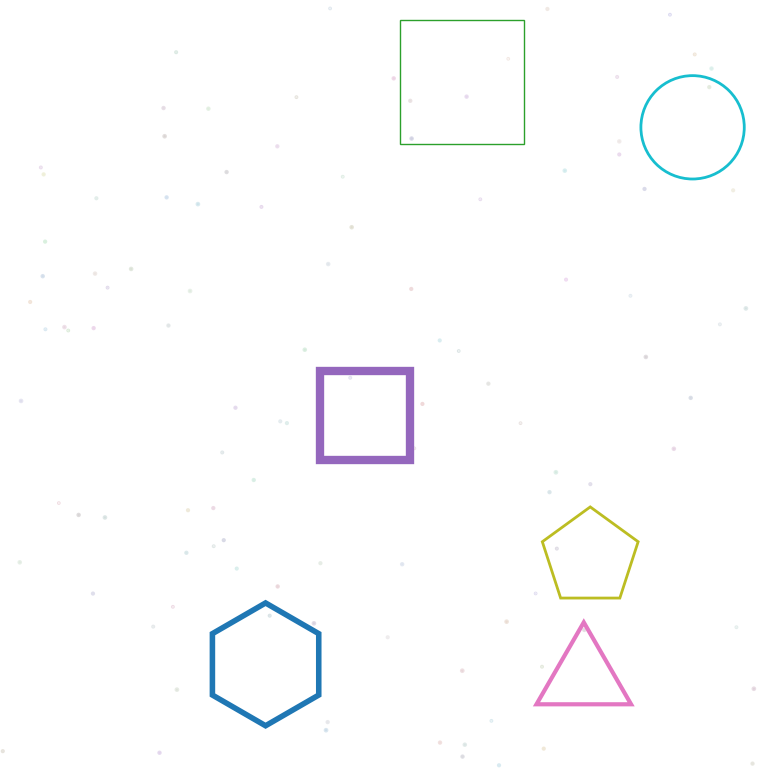[{"shape": "hexagon", "thickness": 2, "radius": 0.4, "center": [0.345, 0.137]}, {"shape": "square", "thickness": 0.5, "radius": 0.4, "center": [0.6, 0.893]}, {"shape": "square", "thickness": 3, "radius": 0.29, "center": [0.474, 0.461]}, {"shape": "triangle", "thickness": 1.5, "radius": 0.35, "center": [0.758, 0.121]}, {"shape": "pentagon", "thickness": 1, "radius": 0.33, "center": [0.767, 0.276]}, {"shape": "circle", "thickness": 1, "radius": 0.34, "center": [0.899, 0.835]}]